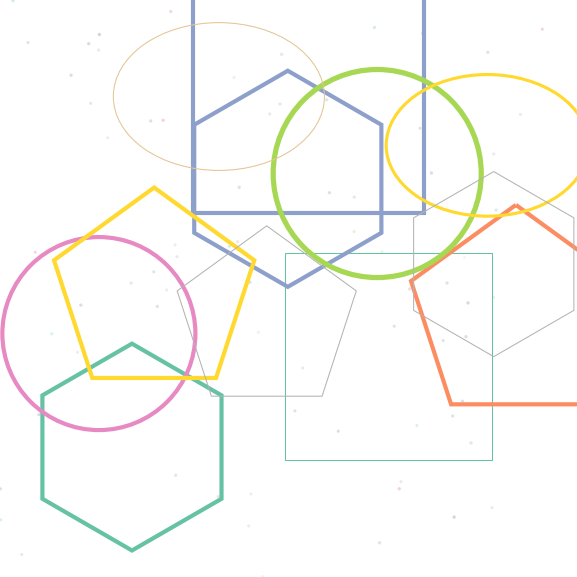[{"shape": "hexagon", "thickness": 2, "radius": 0.9, "center": [0.229, 0.225]}, {"shape": "square", "thickness": 0.5, "radius": 0.9, "center": [0.672, 0.381]}, {"shape": "pentagon", "thickness": 2, "radius": 0.95, "center": [0.893, 0.453]}, {"shape": "hexagon", "thickness": 2, "radius": 0.94, "center": [0.498, 0.69]}, {"shape": "square", "thickness": 2, "radius": 1.0, "center": [0.535, 0.831]}, {"shape": "circle", "thickness": 2, "radius": 0.84, "center": [0.171, 0.422]}, {"shape": "circle", "thickness": 2.5, "radius": 0.9, "center": [0.653, 0.699]}, {"shape": "pentagon", "thickness": 2, "radius": 0.91, "center": [0.267, 0.492]}, {"shape": "oval", "thickness": 1.5, "radius": 0.88, "center": [0.844, 0.747]}, {"shape": "oval", "thickness": 0.5, "radius": 0.91, "center": [0.379, 0.832]}, {"shape": "pentagon", "thickness": 0.5, "radius": 0.82, "center": [0.462, 0.445]}, {"shape": "hexagon", "thickness": 0.5, "radius": 0.8, "center": [0.855, 0.542]}]